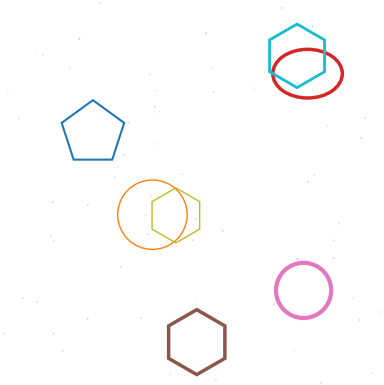[{"shape": "pentagon", "thickness": 1.5, "radius": 0.43, "center": [0.241, 0.654]}, {"shape": "circle", "thickness": 1, "radius": 0.45, "center": [0.396, 0.442]}, {"shape": "oval", "thickness": 2.5, "radius": 0.45, "center": [0.799, 0.809]}, {"shape": "hexagon", "thickness": 2.5, "radius": 0.42, "center": [0.511, 0.111]}, {"shape": "circle", "thickness": 3, "radius": 0.36, "center": [0.788, 0.246]}, {"shape": "hexagon", "thickness": 1, "radius": 0.36, "center": [0.457, 0.441]}, {"shape": "hexagon", "thickness": 2, "radius": 0.41, "center": [0.772, 0.855]}]